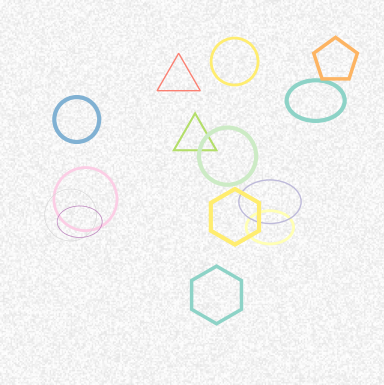[{"shape": "hexagon", "thickness": 2.5, "radius": 0.37, "center": [0.562, 0.234]}, {"shape": "oval", "thickness": 3, "radius": 0.38, "center": [0.82, 0.739]}, {"shape": "oval", "thickness": 2, "radius": 0.31, "center": [0.701, 0.41]}, {"shape": "oval", "thickness": 1, "radius": 0.4, "center": [0.701, 0.476]}, {"shape": "triangle", "thickness": 1, "radius": 0.32, "center": [0.464, 0.797]}, {"shape": "circle", "thickness": 3, "radius": 0.29, "center": [0.199, 0.69]}, {"shape": "pentagon", "thickness": 2.5, "radius": 0.3, "center": [0.872, 0.843]}, {"shape": "triangle", "thickness": 1.5, "radius": 0.32, "center": [0.507, 0.642]}, {"shape": "circle", "thickness": 2, "radius": 0.41, "center": [0.222, 0.483]}, {"shape": "circle", "thickness": 0.5, "radius": 0.34, "center": [0.184, 0.442]}, {"shape": "oval", "thickness": 0.5, "radius": 0.29, "center": [0.207, 0.424]}, {"shape": "circle", "thickness": 3, "radius": 0.37, "center": [0.591, 0.594]}, {"shape": "hexagon", "thickness": 3, "radius": 0.36, "center": [0.61, 0.437]}, {"shape": "circle", "thickness": 2, "radius": 0.3, "center": [0.609, 0.84]}]